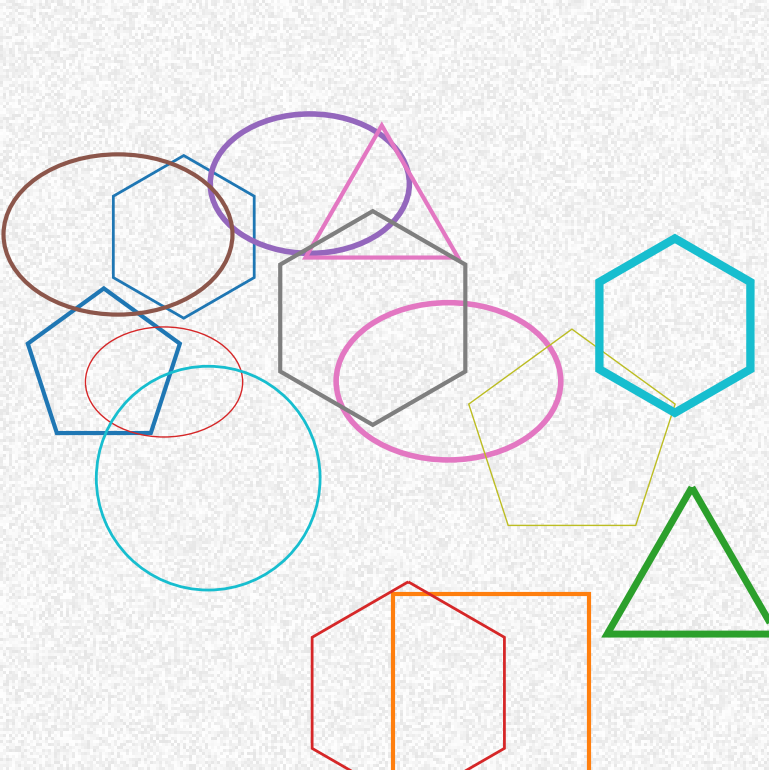[{"shape": "pentagon", "thickness": 1.5, "radius": 0.52, "center": [0.135, 0.522]}, {"shape": "hexagon", "thickness": 1, "radius": 0.53, "center": [0.239, 0.692]}, {"shape": "square", "thickness": 1.5, "radius": 0.64, "center": [0.637, 0.102]}, {"shape": "triangle", "thickness": 2.5, "radius": 0.63, "center": [0.899, 0.24]}, {"shape": "oval", "thickness": 0.5, "radius": 0.51, "center": [0.213, 0.504]}, {"shape": "hexagon", "thickness": 1, "radius": 0.72, "center": [0.53, 0.1]}, {"shape": "oval", "thickness": 2, "radius": 0.65, "center": [0.402, 0.761]}, {"shape": "oval", "thickness": 1.5, "radius": 0.74, "center": [0.153, 0.695]}, {"shape": "oval", "thickness": 2, "radius": 0.73, "center": [0.582, 0.505]}, {"shape": "triangle", "thickness": 1.5, "radius": 0.57, "center": [0.496, 0.723]}, {"shape": "hexagon", "thickness": 1.5, "radius": 0.69, "center": [0.484, 0.587]}, {"shape": "pentagon", "thickness": 0.5, "radius": 0.7, "center": [0.743, 0.432]}, {"shape": "circle", "thickness": 1, "radius": 0.73, "center": [0.27, 0.379]}, {"shape": "hexagon", "thickness": 3, "radius": 0.57, "center": [0.876, 0.577]}]